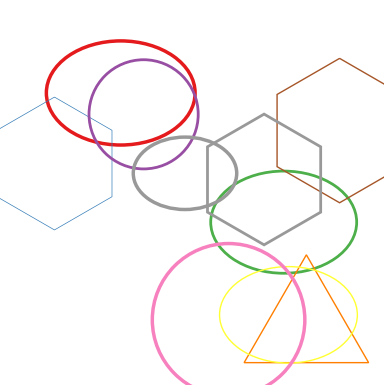[{"shape": "oval", "thickness": 2.5, "radius": 0.97, "center": [0.314, 0.759]}, {"shape": "hexagon", "thickness": 0.5, "radius": 0.86, "center": [0.141, 0.575]}, {"shape": "oval", "thickness": 2, "radius": 0.95, "center": [0.737, 0.423]}, {"shape": "circle", "thickness": 2, "radius": 0.71, "center": [0.373, 0.703]}, {"shape": "triangle", "thickness": 1, "radius": 0.93, "center": [0.796, 0.151]}, {"shape": "oval", "thickness": 1, "radius": 0.89, "center": [0.749, 0.182]}, {"shape": "hexagon", "thickness": 1, "radius": 0.94, "center": [0.882, 0.661]}, {"shape": "circle", "thickness": 2.5, "radius": 0.99, "center": [0.594, 0.169]}, {"shape": "hexagon", "thickness": 2, "radius": 0.85, "center": [0.686, 0.534]}, {"shape": "oval", "thickness": 2.5, "radius": 0.67, "center": [0.481, 0.55]}]